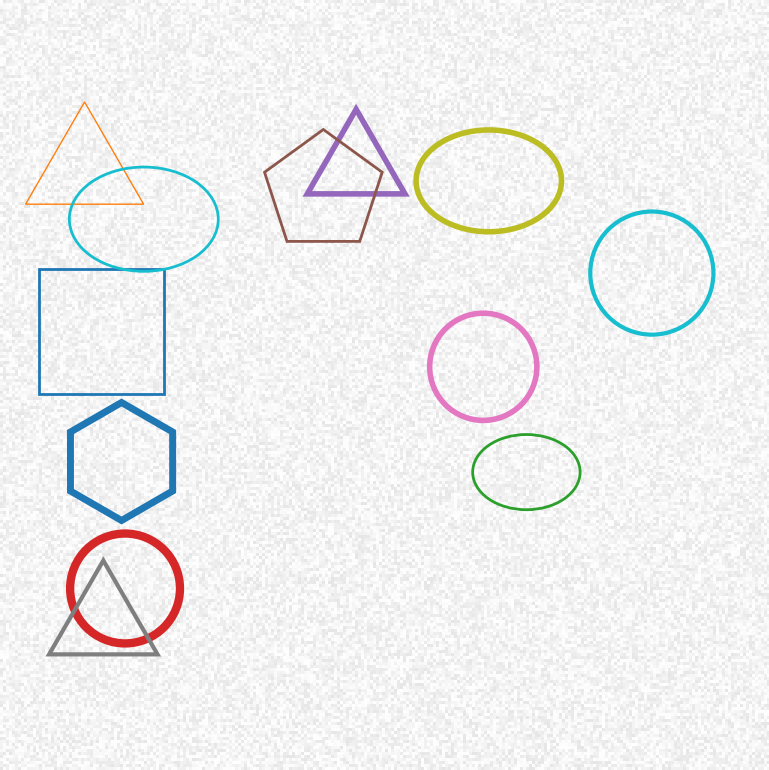[{"shape": "hexagon", "thickness": 2.5, "radius": 0.38, "center": [0.158, 0.401]}, {"shape": "square", "thickness": 1, "radius": 0.41, "center": [0.132, 0.569]}, {"shape": "triangle", "thickness": 0.5, "radius": 0.44, "center": [0.11, 0.779]}, {"shape": "oval", "thickness": 1, "radius": 0.35, "center": [0.684, 0.387]}, {"shape": "circle", "thickness": 3, "radius": 0.36, "center": [0.162, 0.236]}, {"shape": "triangle", "thickness": 2, "radius": 0.37, "center": [0.463, 0.785]}, {"shape": "pentagon", "thickness": 1, "radius": 0.4, "center": [0.42, 0.751]}, {"shape": "circle", "thickness": 2, "radius": 0.35, "center": [0.628, 0.524]}, {"shape": "triangle", "thickness": 1.5, "radius": 0.41, "center": [0.134, 0.191]}, {"shape": "oval", "thickness": 2, "radius": 0.47, "center": [0.635, 0.765]}, {"shape": "circle", "thickness": 1.5, "radius": 0.4, "center": [0.847, 0.645]}, {"shape": "oval", "thickness": 1, "radius": 0.48, "center": [0.187, 0.715]}]